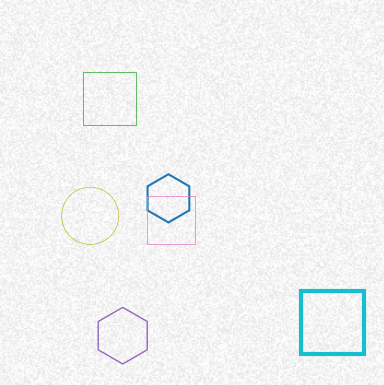[{"shape": "hexagon", "thickness": 1.5, "radius": 0.31, "center": [0.438, 0.485]}, {"shape": "square", "thickness": 0.5, "radius": 0.34, "center": [0.283, 0.744]}, {"shape": "hexagon", "thickness": 1, "radius": 0.37, "center": [0.319, 0.128]}, {"shape": "square", "thickness": 0.5, "radius": 0.31, "center": [0.443, 0.429]}, {"shape": "circle", "thickness": 0.5, "radius": 0.37, "center": [0.234, 0.439]}, {"shape": "square", "thickness": 3, "radius": 0.41, "center": [0.865, 0.164]}]